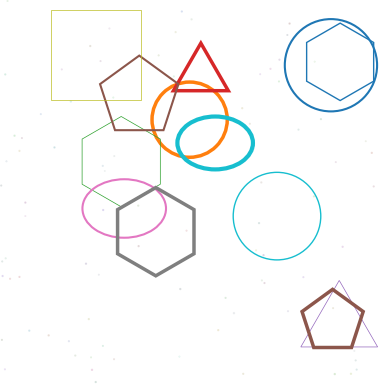[{"shape": "hexagon", "thickness": 1, "radius": 0.5, "center": [0.884, 0.839]}, {"shape": "circle", "thickness": 1.5, "radius": 0.6, "center": [0.86, 0.831]}, {"shape": "circle", "thickness": 2.5, "radius": 0.49, "center": [0.493, 0.689]}, {"shape": "hexagon", "thickness": 0.5, "radius": 0.59, "center": [0.315, 0.58]}, {"shape": "triangle", "thickness": 2.5, "radius": 0.41, "center": [0.522, 0.806]}, {"shape": "triangle", "thickness": 0.5, "radius": 0.58, "center": [0.881, 0.156]}, {"shape": "pentagon", "thickness": 1.5, "radius": 0.54, "center": [0.362, 0.748]}, {"shape": "pentagon", "thickness": 2.5, "radius": 0.42, "center": [0.864, 0.165]}, {"shape": "oval", "thickness": 1.5, "radius": 0.54, "center": [0.323, 0.458]}, {"shape": "hexagon", "thickness": 2.5, "radius": 0.57, "center": [0.405, 0.398]}, {"shape": "square", "thickness": 0.5, "radius": 0.58, "center": [0.249, 0.856]}, {"shape": "circle", "thickness": 1, "radius": 0.57, "center": [0.719, 0.439]}, {"shape": "oval", "thickness": 3, "radius": 0.49, "center": [0.559, 0.629]}]